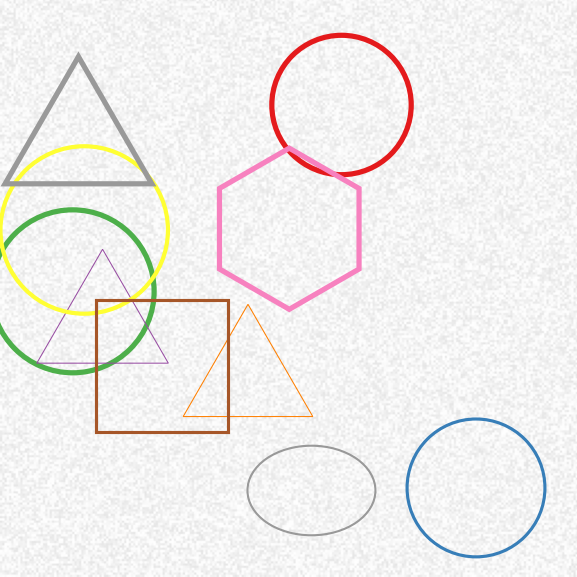[{"shape": "circle", "thickness": 2.5, "radius": 0.6, "center": [0.591, 0.817]}, {"shape": "circle", "thickness": 1.5, "radius": 0.6, "center": [0.824, 0.154]}, {"shape": "circle", "thickness": 2.5, "radius": 0.71, "center": [0.126, 0.495]}, {"shape": "triangle", "thickness": 0.5, "radius": 0.66, "center": [0.178, 0.436]}, {"shape": "triangle", "thickness": 0.5, "radius": 0.65, "center": [0.429, 0.343]}, {"shape": "circle", "thickness": 2, "radius": 0.73, "center": [0.146, 0.601]}, {"shape": "square", "thickness": 1.5, "radius": 0.57, "center": [0.28, 0.365]}, {"shape": "hexagon", "thickness": 2.5, "radius": 0.7, "center": [0.501, 0.603]}, {"shape": "oval", "thickness": 1, "radius": 0.55, "center": [0.539, 0.15]}, {"shape": "triangle", "thickness": 2.5, "radius": 0.73, "center": [0.136, 0.754]}]